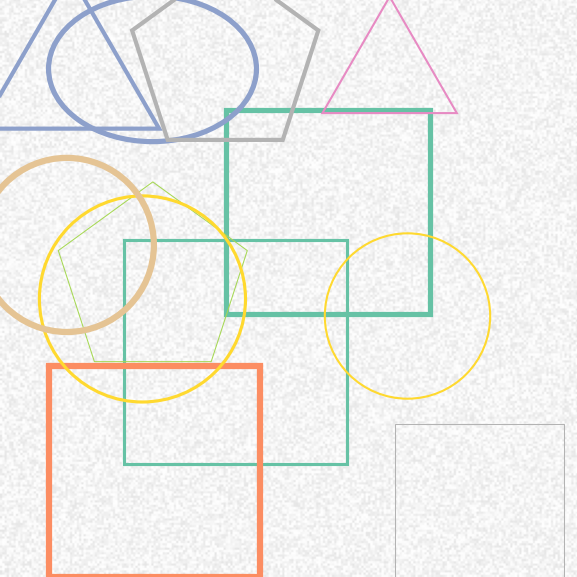[{"shape": "square", "thickness": 2.5, "radius": 0.88, "center": [0.568, 0.632]}, {"shape": "square", "thickness": 1.5, "radius": 0.97, "center": [0.407, 0.39]}, {"shape": "square", "thickness": 3, "radius": 0.92, "center": [0.267, 0.183]}, {"shape": "triangle", "thickness": 2, "radius": 0.89, "center": [0.121, 0.866]}, {"shape": "oval", "thickness": 2.5, "radius": 0.9, "center": [0.264, 0.88]}, {"shape": "triangle", "thickness": 1, "radius": 0.67, "center": [0.675, 0.87]}, {"shape": "pentagon", "thickness": 0.5, "radius": 0.86, "center": [0.265, 0.512]}, {"shape": "circle", "thickness": 1.5, "radius": 0.89, "center": [0.247, 0.481]}, {"shape": "circle", "thickness": 1, "radius": 0.72, "center": [0.706, 0.452]}, {"shape": "circle", "thickness": 3, "radius": 0.75, "center": [0.116, 0.575]}, {"shape": "pentagon", "thickness": 2, "radius": 0.85, "center": [0.39, 0.894]}, {"shape": "square", "thickness": 0.5, "radius": 0.73, "center": [0.83, 0.119]}]